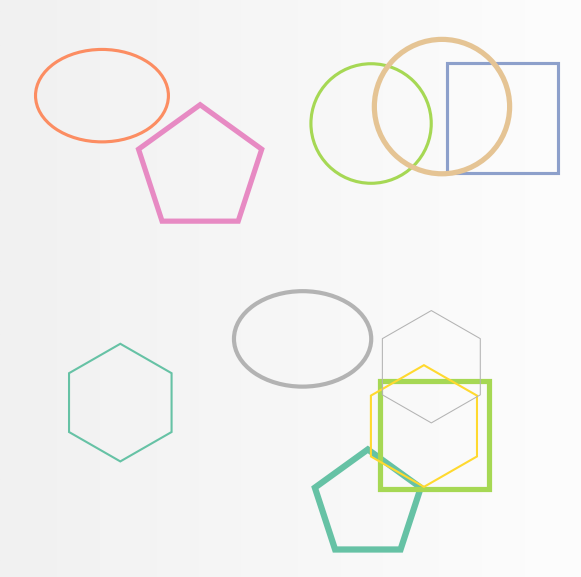[{"shape": "hexagon", "thickness": 1, "radius": 0.51, "center": [0.207, 0.302]}, {"shape": "pentagon", "thickness": 3, "radius": 0.48, "center": [0.633, 0.125]}, {"shape": "oval", "thickness": 1.5, "radius": 0.57, "center": [0.175, 0.834]}, {"shape": "square", "thickness": 1.5, "radius": 0.48, "center": [0.864, 0.795]}, {"shape": "pentagon", "thickness": 2.5, "radius": 0.56, "center": [0.344, 0.706]}, {"shape": "circle", "thickness": 1.5, "radius": 0.52, "center": [0.638, 0.785]}, {"shape": "square", "thickness": 2.5, "radius": 0.47, "center": [0.747, 0.246]}, {"shape": "hexagon", "thickness": 1, "radius": 0.53, "center": [0.729, 0.261]}, {"shape": "circle", "thickness": 2.5, "radius": 0.58, "center": [0.76, 0.815]}, {"shape": "hexagon", "thickness": 0.5, "radius": 0.49, "center": [0.742, 0.364]}, {"shape": "oval", "thickness": 2, "radius": 0.59, "center": [0.521, 0.412]}]